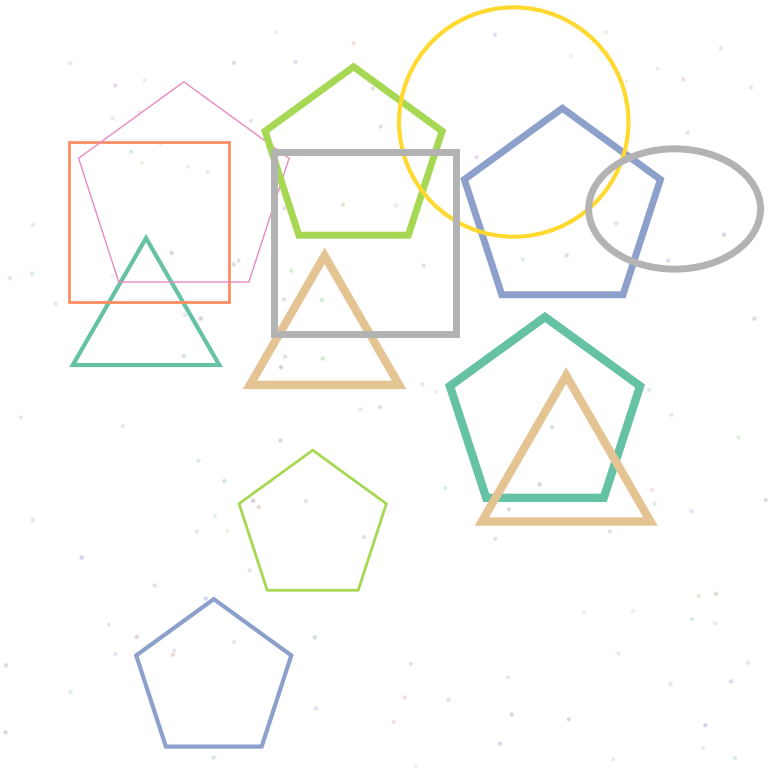[{"shape": "triangle", "thickness": 1.5, "radius": 0.55, "center": [0.19, 0.581]}, {"shape": "pentagon", "thickness": 3, "radius": 0.65, "center": [0.708, 0.458]}, {"shape": "square", "thickness": 1, "radius": 0.52, "center": [0.193, 0.711]}, {"shape": "pentagon", "thickness": 1.5, "radius": 0.53, "center": [0.278, 0.116]}, {"shape": "pentagon", "thickness": 2.5, "radius": 0.67, "center": [0.73, 0.726]}, {"shape": "pentagon", "thickness": 0.5, "radius": 0.72, "center": [0.239, 0.75]}, {"shape": "pentagon", "thickness": 2.5, "radius": 0.6, "center": [0.459, 0.792]}, {"shape": "pentagon", "thickness": 1, "radius": 0.5, "center": [0.406, 0.315]}, {"shape": "circle", "thickness": 1.5, "radius": 0.74, "center": [0.667, 0.841]}, {"shape": "triangle", "thickness": 3, "radius": 0.63, "center": [0.735, 0.386]}, {"shape": "triangle", "thickness": 3, "radius": 0.56, "center": [0.421, 0.556]}, {"shape": "square", "thickness": 2.5, "radius": 0.59, "center": [0.474, 0.685]}, {"shape": "oval", "thickness": 2.5, "radius": 0.56, "center": [0.876, 0.729]}]